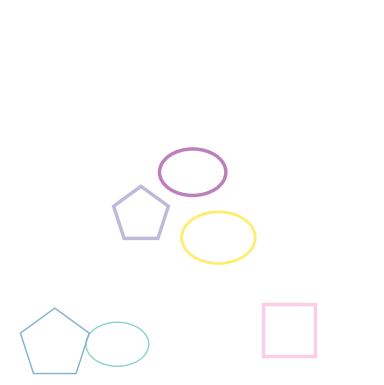[{"shape": "oval", "thickness": 1, "radius": 0.41, "center": [0.305, 0.106]}, {"shape": "pentagon", "thickness": 2.5, "radius": 0.37, "center": [0.366, 0.441]}, {"shape": "pentagon", "thickness": 1, "radius": 0.47, "center": [0.142, 0.106]}, {"shape": "square", "thickness": 2.5, "radius": 0.34, "center": [0.752, 0.143]}, {"shape": "oval", "thickness": 2.5, "radius": 0.43, "center": [0.5, 0.553]}, {"shape": "oval", "thickness": 2, "radius": 0.48, "center": [0.567, 0.383]}]